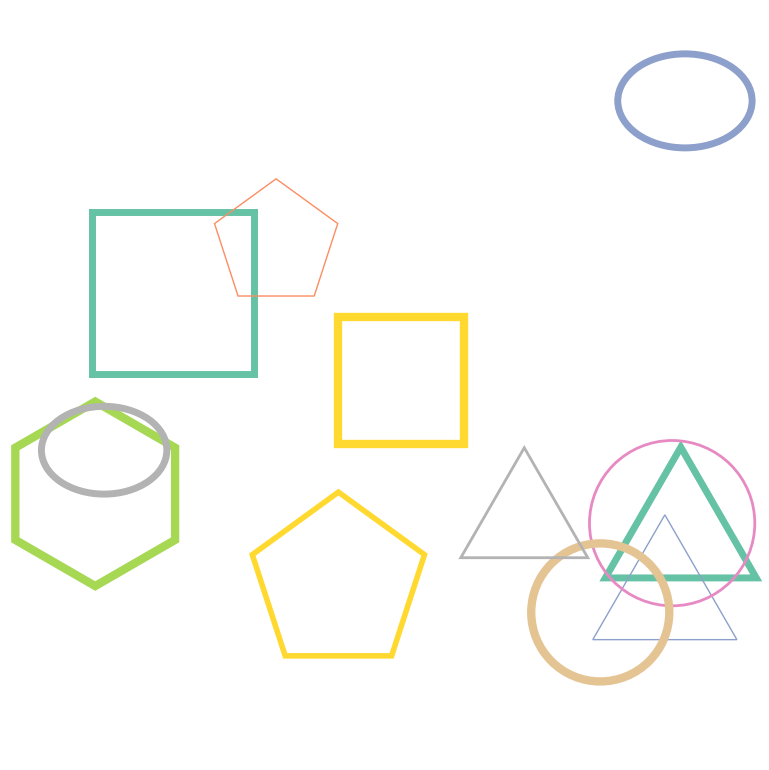[{"shape": "square", "thickness": 2.5, "radius": 0.52, "center": [0.224, 0.62]}, {"shape": "triangle", "thickness": 2.5, "radius": 0.57, "center": [0.884, 0.306]}, {"shape": "pentagon", "thickness": 0.5, "radius": 0.42, "center": [0.359, 0.684]}, {"shape": "triangle", "thickness": 0.5, "radius": 0.54, "center": [0.863, 0.223]}, {"shape": "oval", "thickness": 2.5, "radius": 0.44, "center": [0.89, 0.869]}, {"shape": "circle", "thickness": 1, "radius": 0.54, "center": [0.873, 0.321]}, {"shape": "hexagon", "thickness": 3, "radius": 0.6, "center": [0.124, 0.359]}, {"shape": "pentagon", "thickness": 2, "radius": 0.59, "center": [0.439, 0.243]}, {"shape": "square", "thickness": 3, "radius": 0.41, "center": [0.521, 0.506]}, {"shape": "circle", "thickness": 3, "radius": 0.45, "center": [0.78, 0.205]}, {"shape": "oval", "thickness": 2.5, "radius": 0.41, "center": [0.135, 0.415]}, {"shape": "triangle", "thickness": 1, "radius": 0.48, "center": [0.681, 0.323]}]